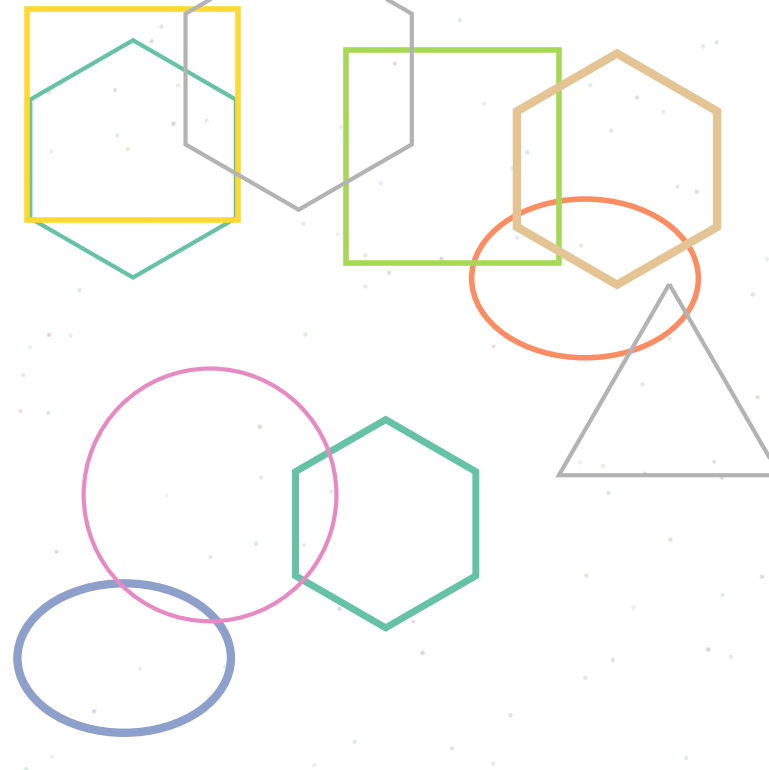[{"shape": "hexagon", "thickness": 1.5, "radius": 0.77, "center": [0.173, 0.794]}, {"shape": "hexagon", "thickness": 2.5, "radius": 0.68, "center": [0.501, 0.32]}, {"shape": "oval", "thickness": 2, "radius": 0.74, "center": [0.76, 0.638]}, {"shape": "oval", "thickness": 3, "radius": 0.69, "center": [0.161, 0.145]}, {"shape": "circle", "thickness": 1.5, "radius": 0.82, "center": [0.273, 0.357]}, {"shape": "square", "thickness": 2, "radius": 0.69, "center": [0.588, 0.796]}, {"shape": "square", "thickness": 2, "radius": 0.69, "center": [0.172, 0.851]}, {"shape": "hexagon", "thickness": 3, "radius": 0.75, "center": [0.801, 0.78]}, {"shape": "hexagon", "thickness": 1.5, "radius": 0.85, "center": [0.388, 0.897]}, {"shape": "triangle", "thickness": 1.5, "radius": 0.83, "center": [0.869, 0.466]}]